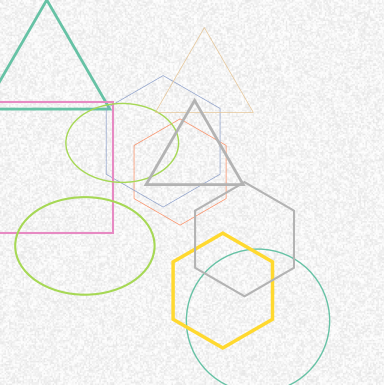[{"shape": "triangle", "thickness": 2, "radius": 0.95, "center": [0.121, 0.811]}, {"shape": "circle", "thickness": 1, "radius": 0.93, "center": [0.67, 0.167]}, {"shape": "hexagon", "thickness": 0.5, "radius": 0.69, "center": [0.468, 0.553]}, {"shape": "hexagon", "thickness": 0.5, "radius": 0.85, "center": [0.424, 0.633]}, {"shape": "square", "thickness": 1.5, "radius": 0.85, "center": [0.124, 0.564]}, {"shape": "oval", "thickness": 1.5, "radius": 0.9, "center": [0.221, 0.361]}, {"shape": "oval", "thickness": 1, "radius": 0.73, "center": [0.317, 0.629]}, {"shape": "hexagon", "thickness": 2.5, "radius": 0.75, "center": [0.579, 0.245]}, {"shape": "triangle", "thickness": 0.5, "radius": 0.74, "center": [0.531, 0.781]}, {"shape": "triangle", "thickness": 2, "radius": 0.73, "center": [0.506, 0.593]}, {"shape": "hexagon", "thickness": 1.5, "radius": 0.74, "center": [0.635, 0.379]}]